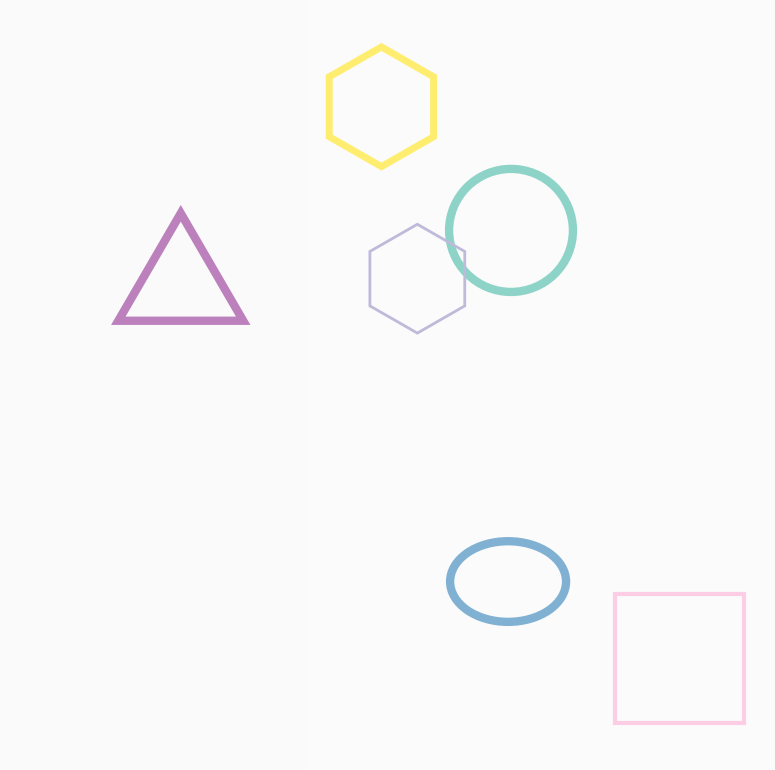[{"shape": "circle", "thickness": 3, "radius": 0.4, "center": [0.659, 0.701]}, {"shape": "hexagon", "thickness": 1, "radius": 0.35, "center": [0.538, 0.638]}, {"shape": "oval", "thickness": 3, "radius": 0.37, "center": [0.656, 0.245]}, {"shape": "square", "thickness": 1.5, "radius": 0.42, "center": [0.877, 0.145]}, {"shape": "triangle", "thickness": 3, "radius": 0.47, "center": [0.233, 0.63]}, {"shape": "hexagon", "thickness": 2.5, "radius": 0.39, "center": [0.492, 0.861]}]